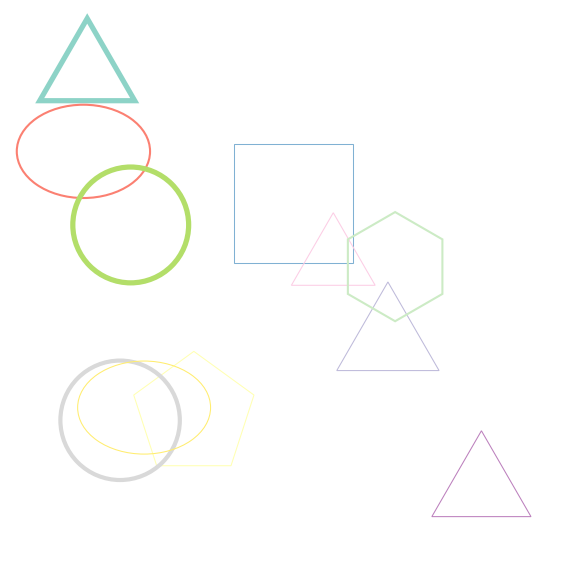[{"shape": "triangle", "thickness": 2.5, "radius": 0.47, "center": [0.151, 0.872]}, {"shape": "pentagon", "thickness": 0.5, "radius": 0.55, "center": [0.336, 0.281]}, {"shape": "triangle", "thickness": 0.5, "radius": 0.51, "center": [0.672, 0.409]}, {"shape": "oval", "thickness": 1, "radius": 0.58, "center": [0.144, 0.737]}, {"shape": "square", "thickness": 0.5, "radius": 0.51, "center": [0.509, 0.646]}, {"shape": "circle", "thickness": 2.5, "radius": 0.5, "center": [0.226, 0.61]}, {"shape": "triangle", "thickness": 0.5, "radius": 0.42, "center": [0.577, 0.547]}, {"shape": "circle", "thickness": 2, "radius": 0.52, "center": [0.208, 0.271]}, {"shape": "triangle", "thickness": 0.5, "radius": 0.5, "center": [0.834, 0.154]}, {"shape": "hexagon", "thickness": 1, "radius": 0.47, "center": [0.684, 0.537]}, {"shape": "oval", "thickness": 0.5, "radius": 0.58, "center": [0.25, 0.293]}]